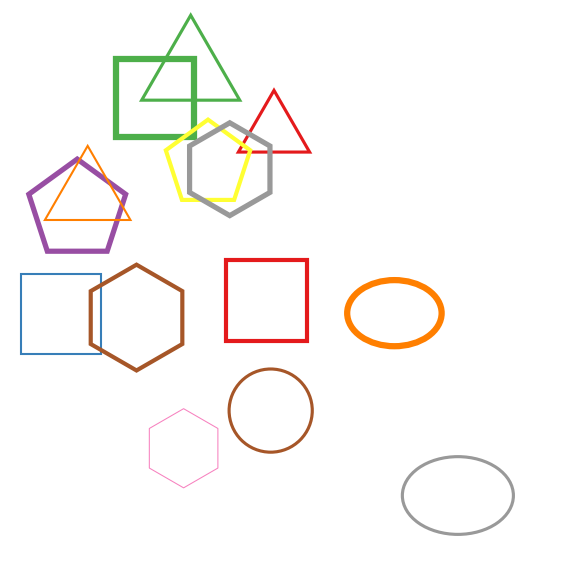[{"shape": "triangle", "thickness": 1.5, "radius": 0.36, "center": [0.474, 0.771]}, {"shape": "square", "thickness": 2, "radius": 0.35, "center": [0.461, 0.479]}, {"shape": "square", "thickness": 1, "radius": 0.34, "center": [0.106, 0.455]}, {"shape": "square", "thickness": 3, "radius": 0.34, "center": [0.268, 0.829]}, {"shape": "triangle", "thickness": 1.5, "radius": 0.49, "center": [0.33, 0.875]}, {"shape": "pentagon", "thickness": 2.5, "radius": 0.44, "center": [0.134, 0.635]}, {"shape": "triangle", "thickness": 1, "radius": 0.43, "center": [0.152, 0.661]}, {"shape": "oval", "thickness": 3, "radius": 0.41, "center": [0.683, 0.457]}, {"shape": "pentagon", "thickness": 2, "radius": 0.38, "center": [0.36, 0.715]}, {"shape": "hexagon", "thickness": 2, "radius": 0.46, "center": [0.236, 0.449]}, {"shape": "circle", "thickness": 1.5, "radius": 0.36, "center": [0.469, 0.288]}, {"shape": "hexagon", "thickness": 0.5, "radius": 0.34, "center": [0.318, 0.223]}, {"shape": "hexagon", "thickness": 2.5, "radius": 0.4, "center": [0.398, 0.706]}, {"shape": "oval", "thickness": 1.5, "radius": 0.48, "center": [0.793, 0.141]}]